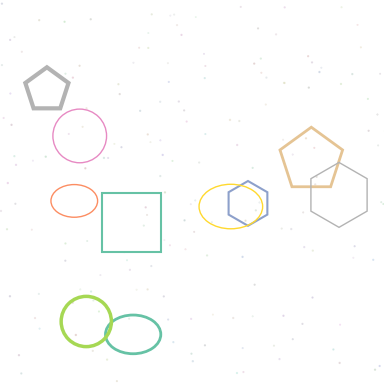[{"shape": "square", "thickness": 1.5, "radius": 0.38, "center": [0.341, 0.422]}, {"shape": "oval", "thickness": 2, "radius": 0.36, "center": [0.346, 0.131]}, {"shape": "oval", "thickness": 1, "radius": 0.3, "center": [0.193, 0.478]}, {"shape": "hexagon", "thickness": 1.5, "radius": 0.29, "center": [0.644, 0.472]}, {"shape": "circle", "thickness": 1, "radius": 0.35, "center": [0.207, 0.647]}, {"shape": "circle", "thickness": 2.5, "radius": 0.33, "center": [0.224, 0.165]}, {"shape": "oval", "thickness": 1, "radius": 0.41, "center": [0.6, 0.464]}, {"shape": "pentagon", "thickness": 2, "radius": 0.43, "center": [0.809, 0.584]}, {"shape": "hexagon", "thickness": 1, "radius": 0.42, "center": [0.881, 0.494]}, {"shape": "pentagon", "thickness": 3, "radius": 0.29, "center": [0.122, 0.766]}]